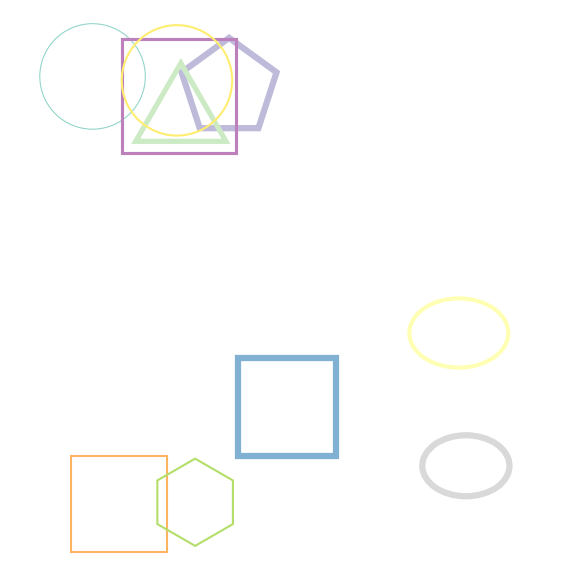[{"shape": "circle", "thickness": 0.5, "radius": 0.46, "center": [0.16, 0.867]}, {"shape": "oval", "thickness": 2, "radius": 0.43, "center": [0.795, 0.422]}, {"shape": "pentagon", "thickness": 3, "radius": 0.43, "center": [0.397, 0.847]}, {"shape": "square", "thickness": 3, "radius": 0.43, "center": [0.497, 0.294]}, {"shape": "square", "thickness": 1, "radius": 0.42, "center": [0.206, 0.127]}, {"shape": "hexagon", "thickness": 1, "radius": 0.38, "center": [0.338, 0.129]}, {"shape": "oval", "thickness": 3, "radius": 0.38, "center": [0.807, 0.193]}, {"shape": "square", "thickness": 1.5, "radius": 0.49, "center": [0.309, 0.832]}, {"shape": "triangle", "thickness": 2.5, "radius": 0.45, "center": [0.313, 0.8]}, {"shape": "circle", "thickness": 1, "radius": 0.48, "center": [0.306, 0.86]}]